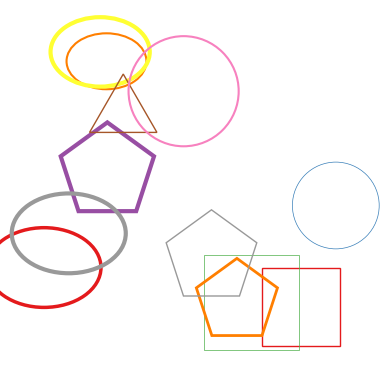[{"shape": "oval", "thickness": 2.5, "radius": 0.74, "center": [0.114, 0.305]}, {"shape": "square", "thickness": 1, "radius": 0.51, "center": [0.782, 0.202]}, {"shape": "circle", "thickness": 0.5, "radius": 0.56, "center": [0.872, 0.466]}, {"shape": "square", "thickness": 0.5, "radius": 0.62, "center": [0.654, 0.215]}, {"shape": "pentagon", "thickness": 3, "radius": 0.64, "center": [0.279, 0.555]}, {"shape": "oval", "thickness": 1.5, "radius": 0.52, "center": [0.277, 0.841]}, {"shape": "pentagon", "thickness": 2, "radius": 0.55, "center": [0.615, 0.218]}, {"shape": "oval", "thickness": 3, "radius": 0.64, "center": [0.26, 0.865]}, {"shape": "triangle", "thickness": 1, "radius": 0.51, "center": [0.32, 0.707]}, {"shape": "circle", "thickness": 1.5, "radius": 0.72, "center": [0.477, 0.763]}, {"shape": "pentagon", "thickness": 1, "radius": 0.62, "center": [0.549, 0.331]}, {"shape": "oval", "thickness": 3, "radius": 0.74, "center": [0.179, 0.394]}]